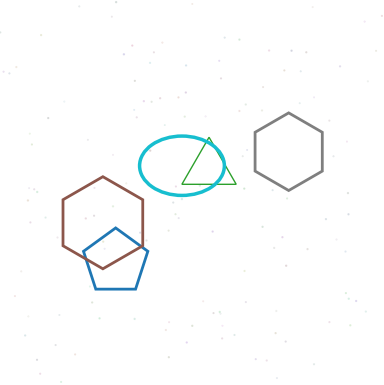[{"shape": "pentagon", "thickness": 2, "radius": 0.44, "center": [0.3, 0.32]}, {"shape": "triangle", "thickness": 1, "radius": 0.41, "center": [0.543, 0.562]}, {"shape": "hexagon", "thickness": 2, "radius": 0.6, "center": [0.267, 0.421]}, {"shape": "hexagon", "thickness": 2, "radius": 0.5, "center": [0.75, 0.606]}, {"shape": "oval", "thickness": 2.5, "radius": 0.55, "center": [0.473, 0.569]}]